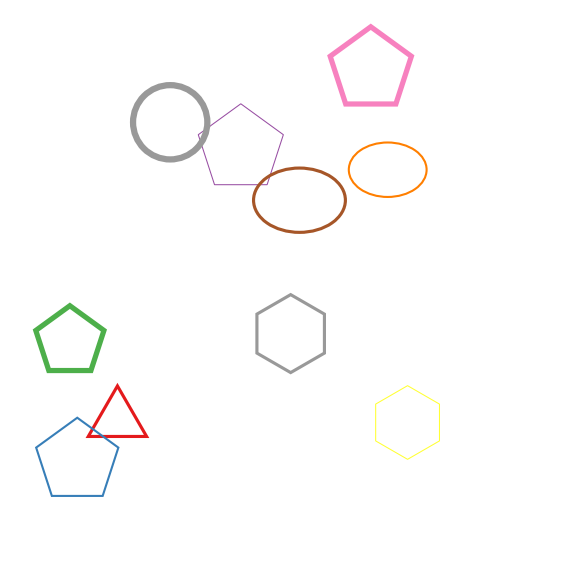[{"shape": "triangle", "thickness": 1.5, "radius": 0.29, "center": [0.203, 0.273]}, {"shape": "pentagon", "thickness": 1, "radius": 0.37, "center": [0.134, 0.201]}, {"shape": "pentagon", "thickness": 2.5, "radius": 0.31, "center": [0.121, 0.408]}, {"shape": "pentagon", "thickness": 0.5, "radius": 0.39, "center": [0.417, 0.742]}, {"shape": "oval", "thickness": 1, "radius": 0.34, "center": [0.671, 0.705]}, {"shape": "hexagon", "thickness": 0.5, "radius": 0.32, "center": [0.706, 0.268]}, {"shape": "oval", "thickness": 1.5, "radius": 0.4, "center": [0.519, 0.652]}, {"shape": "pentagon", "thickness": 2.5, "radius": 0.37, "center": [0.642, 0.879]}, {"shape": "hexagon", "thickness": 1.5, "radius": 0.34, "center": [0.503, 0.421]}, {"shape": "circle", "thickness": 3, "radius": 0.32, "center": [0.295, 0.787]}]